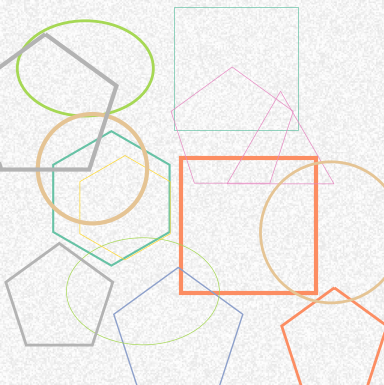[{"shape": "hexagon", "thickness": 1.5, "radius": 0.87, "center": [0.289, 0.485]}, {"shape": "square", "thickness": 0.5, "radius": 0.8, "center": [0.613, 0.822]}, {"shape": "square", "thickness": 3, "radius": 0.88, "center": [0.645, 0.415]}, {"shape": "pentagon", "thickness": 2, "radius": 0.72, "center": [0.868, 0.109]}, {"shape": "pentagon", "thickness": 1, "radius": 0.88, "center": [0.463, 0.129]}, {"shape": "triangle", "thickness": 0.5, "radius": 0.8, "center": [0.729, 0.603]}, {"shape": "pentagon", "thickness": 0.5, "radius": 0.83, "center": [0.603, 0.659]}, {"shape": "oval", "thickness": 2, "radius": 0.88, "center": [0.222, 0.822]}, {"shape": "oval", "thickness": 0.5, "radius": 0.99, "center": [0.371, 0.243]}, {"shape": "hexagon", "thickness": 0.5, "radius": 0.68, "center": [0.325, 0.461]}, {"shape": "circle", "thickness": 2, "radius": 0.92, "center": [0.86, 0.397]}, {"shape": "circle", "thickness": 3, "radius": 0.71, "center": [0.24, 0.562]}, {"shape": "pentagon", "thickness": 3, "radius": 0.97, "center": [0.118, 0.717]}, {"shape": "pentagon", "thickness": 2, "radius": 0.73, "center": [0.154, 0.222]}]